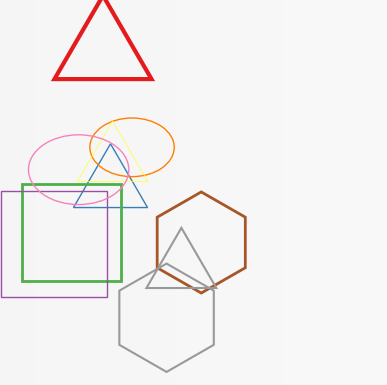[{"shape": "triangle", "thickness": 3, "radius": 0.72, "center": [0.266, 0.867]}, {"shape": "triangle", "thickness": 1, "radius": 0.55, "center": [0.285, 0.516]}, {"shape": "square", "thickness": 2, "radius": 0.63, "center": [0.184, 0.396]}, {"shape": "square", "thickness": 1, "radius": 0.69, "center": [0.14, 0.366]}, {"shape": "oval", "thickness": 1, "radius": 0.54, "center": [0.341, 0.617]}, {"shape": "triangle", "thickness": 0.5, "radius": 0.52, "center": [0.291, 0.581]}, {"shape": "hexagon", "thickness": 2, "radius": 0.66, "center": [0.519, 0.37]}, {"shape": "oval", "thickness": 1, "radius": 0.65, "center": [0.203, 0.559]}, {"shape": "hexagon", "thickness": 1.5, "radius": 0.7, "center": [0.43, 0.175]}, {"shape": "triangle", "thickness": 1.5, "radius": 0.52, "center": [0.468, 0.304]}]